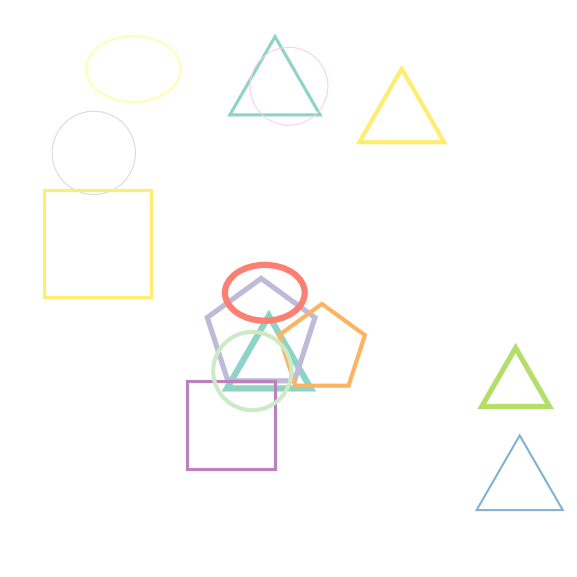[{"shape": "triangle", "thickness": 3, "radius": 0.42, "center": [0.466, 0.368]}, {"shape": "triangle", "thickness": 1.5, "radius": 0.45, "center": [0.476, 0.845]}, {"shape": "oval", "thickness": 1, "radius": 0.41, "center": [0.231, 0.88]}, {"shape": "pentagon", "thickness": 2.5, "radius": 0.49, "center": [0.452, 0.419]}, {"shape": "oval", "thickness": 3, "radius": 0.35, "center": [0.459, 0.492]}, {"shape": "triangle", "thickness": 1, "radius": 0.43, "center": [0.9, 0.159]}, {"shape": "pentagon", "thickness": 2, "radius": 0.39, "center": [0.558, 0.395]}, {"shape": "triangle", "thickness": 2.5, "radius": 0.34, "center": [0.893, 0.329]}, {"shape": "circle", "thickness": 0.5, "radius": 0.34, "center": [0.5, 0.85]}, {"shape": "circle", "thickness": 0.5, "radius": 0.36, "center": [0.162, 0.734]}, {"shape": "square", "thickness": 1.5, "radius": 0.38, "center": [0.401, 0.263]}, {"shape": "circle", "thickness": 2, "radius": 0.34, "center": [0.437, 0.357]}, {"shape": "square", "thickness": 1.5, "radius": 0.46, "center": [0.169, 0.577]}, {"shape": "triangle", "thickness": 2, "radius": 0.42, "center": [0.696, 0.795]}]